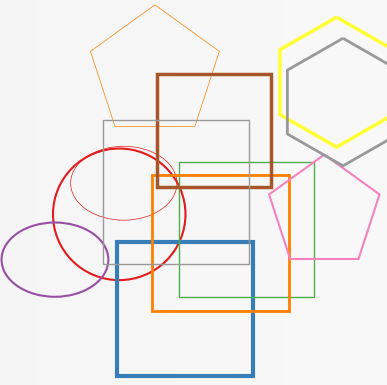[{"shape": "oval", "thickness": 0.5, "radius": 0.69, "center": [0.319, 0.524]}, {"shape": "circle", "thickness": 1.5, "radius": 0.85, "center": [0.308, 0.443]}, {"shape": "square", "thickness": 3, "radius": 0.88, "center": [0.478, 0.197]}, {"shape": "square", "thickness": 1, "radius": 0.87, "center": [0.636, 0.404]}, {"shape": "oval", "thickness": 1.5, "radius": 0.69, "center": [0.142, 0.326]}, {"shape": "square", "thickness": 2, "radius": 0.88, "center": [0.568, 0.37]}, {"shape": "pentagon", "thickness": 0.5, "radius": 0.87, "center": [0.4, 0.813]}, {"shape": "hexagon", "thickness": 2.5, "radius": 0.84, "center": [0.869, 0.787]}, {"shape": "square", "thickness": 2.5, "radius": 0.73, "center": [0.552, 0.662]}, {"shape": "pentagon", "thickness": 1.5, "radius": 0.75, "center": [0.837, 0.449]}, {"shape": "square", "thickness": 1, "radius": 0.94, "center": [0.454, 0.501]}, {"shape": "hexagon", "thickness": 2, "radius": 0.83, "center": [0.885, 0.735]}]